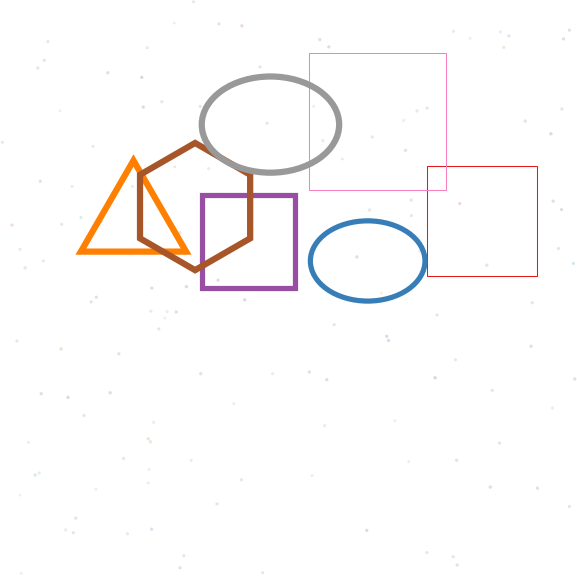[{"shape": "square", "thickness": 0.5, "radius": 0.48, "center": [0.835, 0.617]}, {"shape": "oval", "thickness": 2.5, "radius": 0.5, "center": [0.637, 0.547]}, {"shape": "square", "thickness": 2.5, "radius": 0.4, "center": [0.43, 0.581]}, {"shape": "triangle", "thickness": 3, "radius": 0.53, "center": [0.231, 0.616]}, {"shape": "hexagon", "thickness": 3, "radius": 0.55, "center": [0.338, 0.641]}, {"shape": "square", "thickness": 0.5, "radius": 0.6, "center": [0.654, 0.789]}, {"shape": "oval", "thickness": 3, "radius": 0.59, "center": [0.468, 0.783]}]